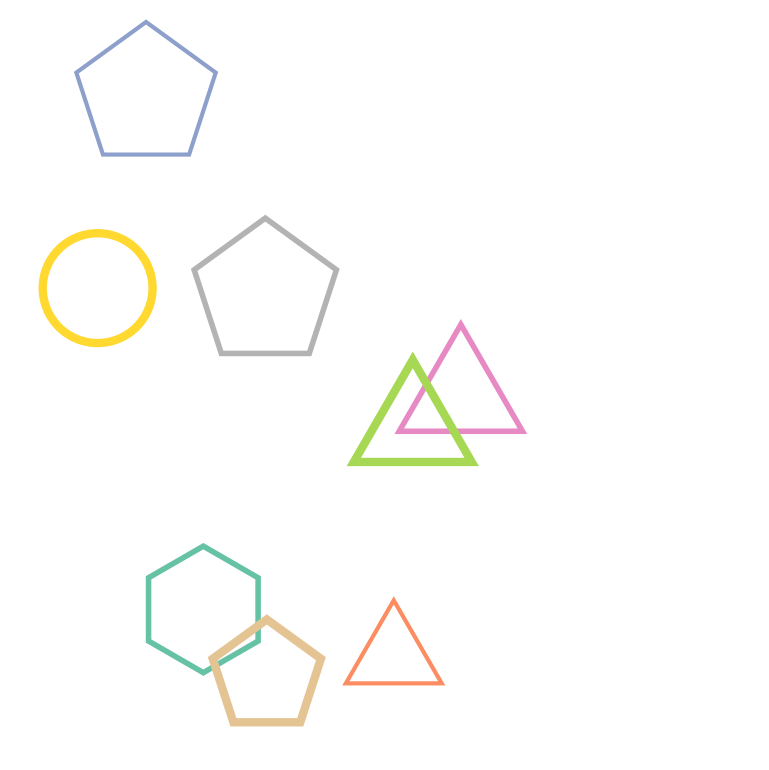[{"shape": "hexagon", "thickness": 2, "radius": 0.41, "center": [0.264, 0.209]}, {"shape": "triangle", "thickness": 1.5, "radius": 0.36, "center": [0.511, 0.148]}, {"shape": "pentagon", "thickness": 1.5, "radius": 0.48, "center": [0.19, 0.876]}, {"shape": "triangle", "thickness": 2, "radius": 0.46, "center": [0.598, 0.486]}, {"shape": "triangle", "thickness": 3, "radius": 0.44, "center": [0.536, 0.444]}, {"shape": "circle", "thickness": 3, "radius": 0.36, "center": [0.127, 0.626]}, {"shape": "pentagon", "thickness": 3, "radius": 0.37, "center": [0.347, 0.122]}, {"shape": "pentagon", "thickness": 2, "radius": 0.49, "center": [0.345, 0.62]}]